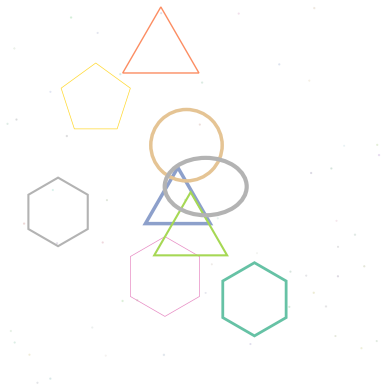[{"shape": "hexagon", "thickness": 2, "radius": 0.48, "center": [0.661, 0.223]}, {"shape": "triangle", "thickness": 1, "radius": 0.57, "center": [0.418, 0.868]}, {"shape": "triangle", "thickness": 2.5, "radius": 0.49, "center": [0.462, 0.468]}, {"shape": "hexagon", "thickness": 0.5, "radius": 0.52, "center": [0.428, 0.282]}, {"shape": "triangle", "thickness": 1.5, "radius": 0.55, "center": [0.495, 0.391]}, {"shape": "pentagon", "thickness": 0.5, "radius": 0.47, "center": [0.249, 0.742]}, {"shape": "circle", "thickness": 2.5, "radius": 0.46, "center": [0.484, 0.623]}, {"shape": "hexagon", "thickness": 1.5, "radius": 0.45, "center": [0.151, 0.45]}, {"shape": "oval", "thickness": 3, "radius": 0.53, "center": [0.534, 0.515]}]